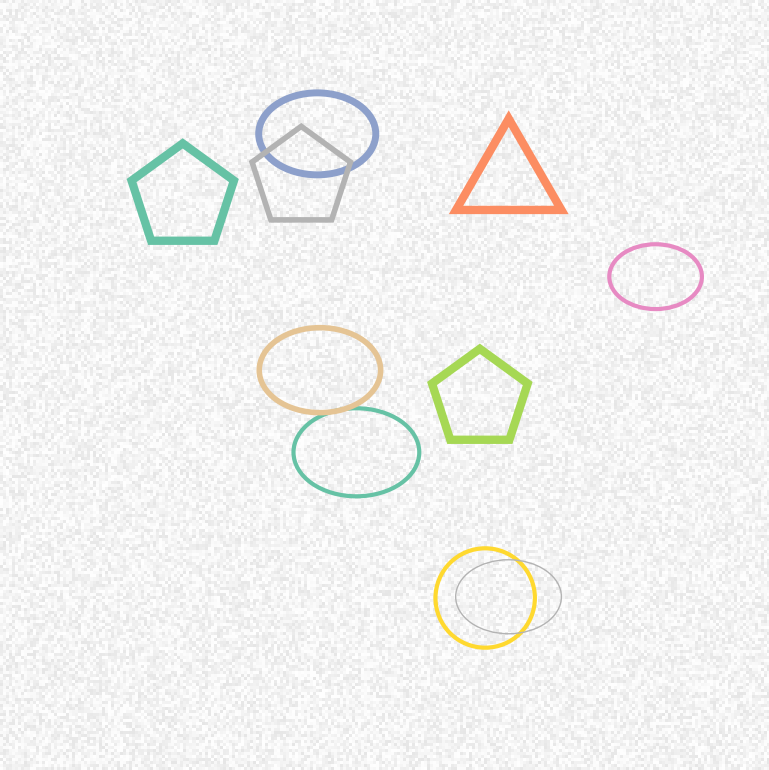[{"shape": "pentagon", "thickness": 3, "radius": 0.35, "center": [0.237, 0.744]}, {"shape": "oval", "thickness": 1.5, "radius": 0.41, "center": [0.463, 0.413]}, {"shape": "triangle", "thickness": 3, "radius": 0.4, "center": [0.661, 0.767]}, {"shape": "oval", "thickness": 2.5, "radius": 0.38, "center": [0.412, 0.826]}, {"shape": "oval", "thickness": 1.5, "radius": 0.3, "center": [0.851, 0.641]}, {"shape": "pentagon", "thickness": 3, "radius": 0.33, "center": [0.623, 0.482]}, {"shape": "circle", "thickness": 1.5, "radius": 0.32, "center": [0.63, 0.223]}, {"shape": "oval", "thickness": 2, "radius": 0.39, "center": [0.416, 0.519]}, {"shape": "pentagon", "thickness": 2, "radius": 0.34, "center": [0.391, 0.769]}, {"shape": "oval", "thickness": 0.5, "radius": 0.34, "center": [0.66, 0.225]}]